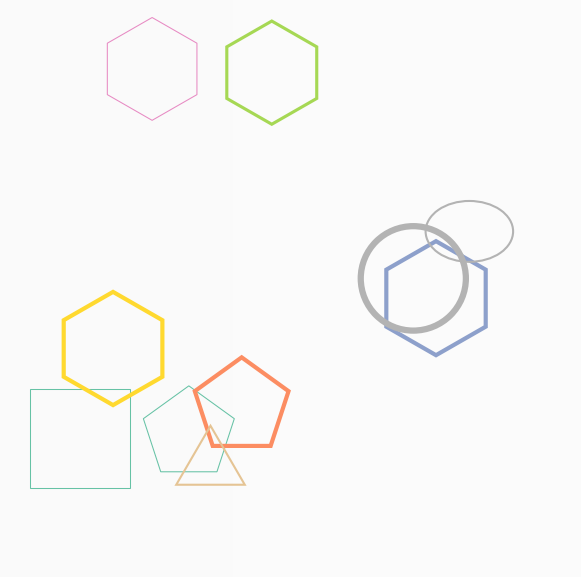[{"shape": "pentagon", "thickness": 0.5, "radius": 0.41, "center": [0.325, 0.249]}, {"shape": "square", "thickness": 0.5, "radius": 0.43, "center": [0.138, 0.239]}, {"shape": "pentagon", "thickness": 2, "radius": 0.42, "center": [0.416, 0.296]}, {"shape": "hexagon", "thickness": 2, "radius": 0.49, "center": [0.75, 0.483]}, {"shape": "hexagon", "thickness": 0.5, "radius": 0.45, "center": [0.262, 0.88]}, {"shape": "hexagon", "thickness": 1.5, "radius": 0.45, "center": [0.468, 0.873]}, {"shape": "hexagon", "thickness": 2, "radius": 0.49, "center": [0.194, 0.396]}, {"shape": "triangle", "thickness": 1, "radius": 0.34, "center": [0.362, 0.194]}, {"shape": "oval", "thickness": 1, "radius": 0.38, "center": [0.807, 0.598]}, {"shape": "circle", "thickness": 3, "radius": 0.45, "center": [0.711, 0.517]}]